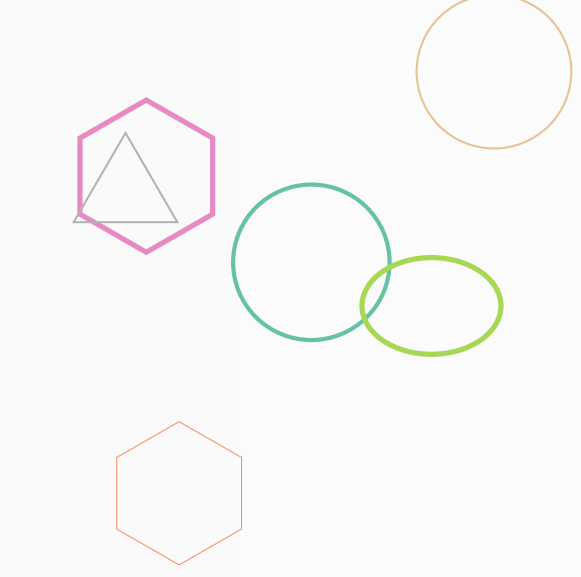[{"shape": "circle", "thickness": 2, "radius": 0.67, "center": [0.536, 0.545]}, {"shape": "hexagon", "thickness": 0.5, "radius": 0.62, "center": [0.308, 0.145]}, {"shape": "hexagon", "thickness": 2.5, "radius": 0.66, "center": [0.252, 0.694]}, {"shape": "oval", "thickness": 2.5, "radius": 0.6, "center": [0.742, 0.469]}, {"shape": "circle", "thickness": 1, "radius": 0.67, "center": [0.85, 0.875]}, {"shape": "triangle", "thickness": 1, "radius": 0.51, "center": [0.216, 0.666]}]